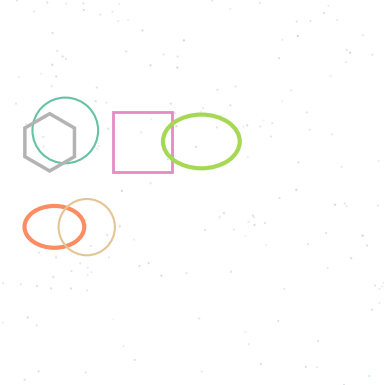[{"shape": "circle", "thickness": 1.5, "radius": 0.43, "center": [0.17, 0.661]}, {"shape": "oval", "thickness": 3, "radius": 0.39, "center": [0.141, 0.411]}, {"shape": "square", "thickness": 2, "radius": 0.39, "center": [0.37, 0.632]}, {"shape": "oval", "thickness": 3, "radius": 0.5, "center": [0.523, 0.633]}, {"shape": "circle", "thickness": 1.5, "radius": 0.37, "center": [0.225, 0.41]}, {"shape": "hexagon", "thickness": 2.5, "radius": 0.37, "center": [0.129, 0.63]}]